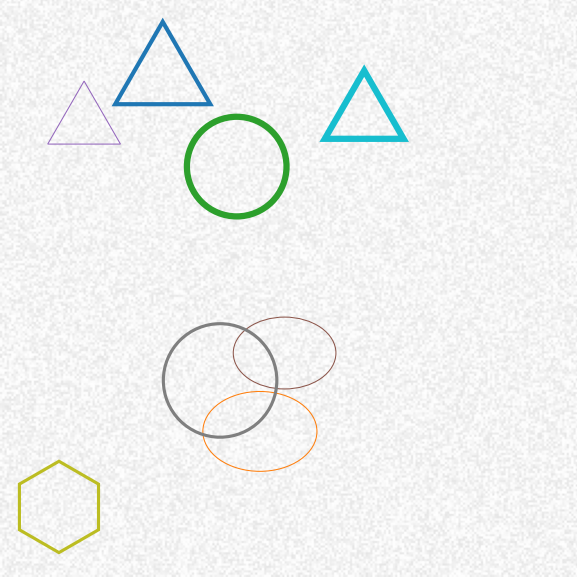[{"shape": "triangle", "thickness": 2, "radius": 0.48, "center": [0.282, 0.866]}, {"shape": "oval", "thickness": 0.5, "radius": 0.49, "center": [0.45, 0.252]}, {"shape": "circle", "thickness": 3, "radius": 0.43, "center": [0.41, 0.711]}, {"shape": "triangle", "thickness": 0.5, "radius": 0.36, "center": [0.146, 0.786]}, {"shape": "oval", "thickness": 0.5, "radius": 0.44, "center": [0.493, 0.388]}, {"shape": "circle", "thickness": 1.5, "radius": 0.49, "center": [0.381, 0.34]}, {"shape": "hexagon", "thickness": 1.5, "radius": 0.4, "center": [0.102, 0.121]}, {"shape": "triangle", "thickness": 3, "radius": 0.39, "center": [0.631, 0.798]}]